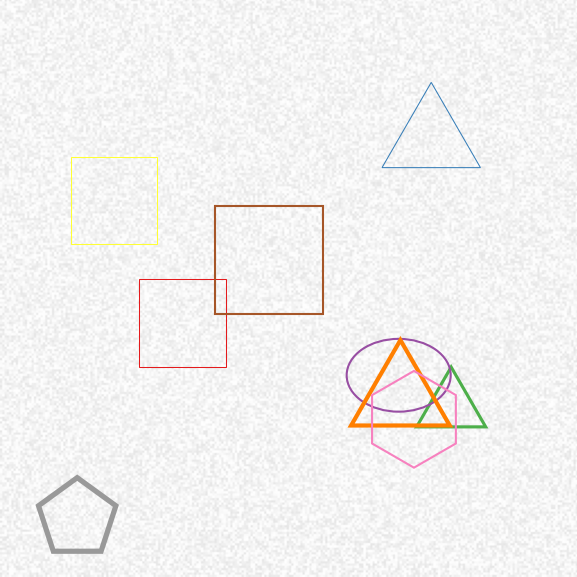[{"shape": "square", "thickness": 0.5, "radius": 0.38, "center": [0.316, 0.44]}, {"shape": "triangle", "thickness": 0.5, "radius": 0.49, "center": [0.747, 0.758]}, {"shape": "triangle", "thickness": 1.5, "radius": 0.35, "center": [0.781, 0.294]}, {"shape": "oval", "thickness": 1, "radius": 0.45, "center": [0.69, 0.349]}, {"shape": "triangle", "thickness": 2, "radius": 0.49, "center": [0.693, 0.312]}, {"shape": "square", "thickness": 0.5, "radius": 0.38, "center": [0.197, 0.652]}, {"shape": "square", "thickness": 1, "radius": 0.47, "center": [0.465, 0.549]}, {"shape": "hexagon", "thickness": 1, "radius": 0.42, "center": [0.717, 0.273]}, {"shape": "pentagon", "thickness": 2.5, "radius": 0.35, "center": [0.134, 0.102]}]